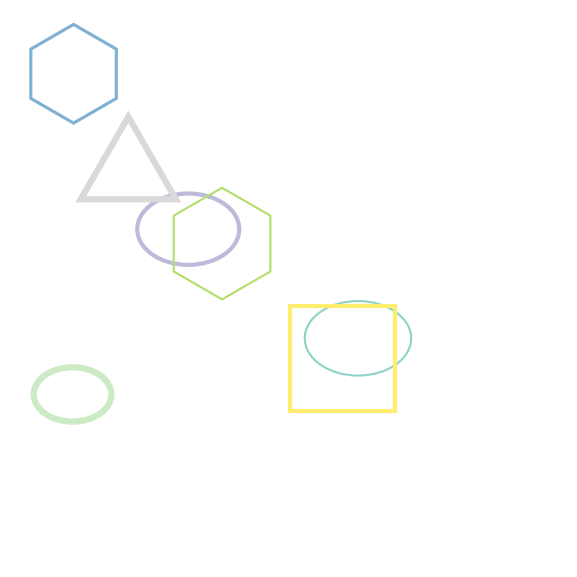[{"shape": "oval", "thickness": 1, "radius": 0.46, "center": [0.62, 0.413]}, {"shape": "oval", "thickness": 2, "radius": 0.44, "center": [0.326, 0.602]}, {"shape": "hexagon", "thickness": 1.5, "radius": 0.43, "center": [0.127, 0.871]}, {"shape": "hexagon", "thickness": 1, "radius": 0.48, "center": [0.385, 0.577]}, {"shape": "triangle", "thickness": 3, "radius": 0.48, "center": [0.222, 0.702]}, {"shape": "oval", "thickness": 3, "radius": 0.34, "center": [0.126, 0.316]}, {"shape": "square", "thickness": 2, "radius": 0.46, "center": [0.593, 0.379]}]